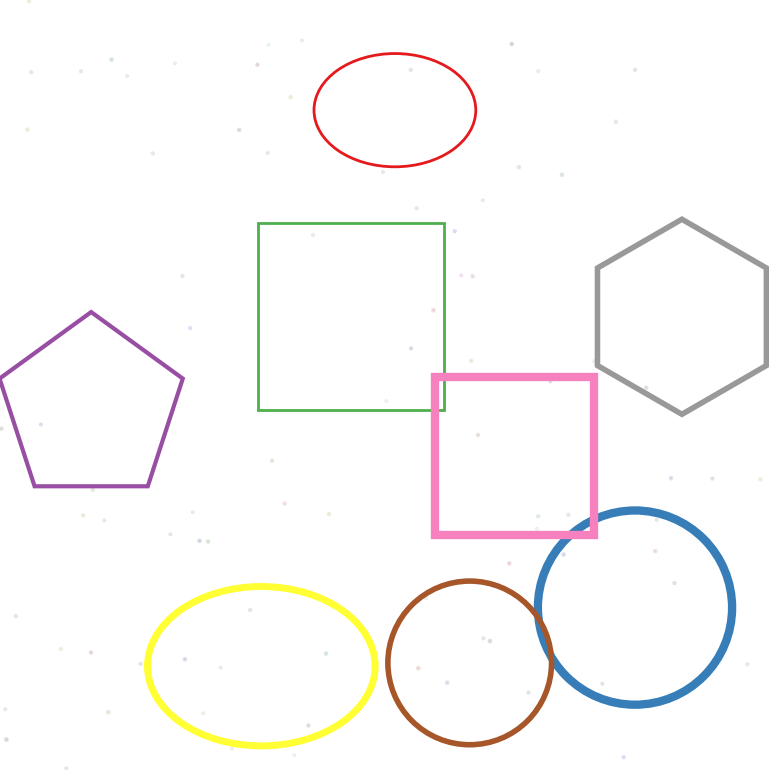[{"shape": "oval", "thickness": 1, "radius": 0.53, "center": [0.513, 0.857]}, {"shape": "circle", "thickness": 3, "radius": 0.63, "center": [0.825, 0.211]}, {"shape": "square", "thickness": 1, "radius": 0.61, "center": [0.456, 0.589]}, {"shape": "pentagon", "thickness": 1.5, "radius": 0.63, "center": [0.118, 0.47]}, {"shape": "oval", "thickness": 2.5, "radius": 0.74, "center": [0.339, 0.135]}, {"shape": "circle", "thickness": 2, "radius": 0.53, "center": [0.61, 0.139]}, {"shape": "square", "thickness": 3, "radius": 0.51, "center": [0.668, 0.408]}, {"shape": "hexagon", "thickness": 2, "radius": 0.63, "center": [0.886, 0.589]}]